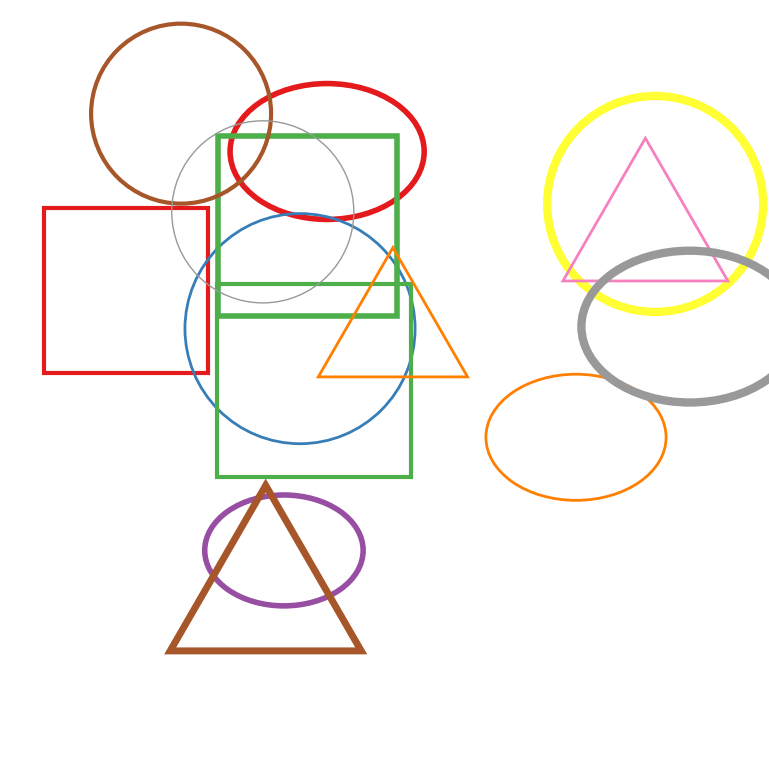[{"shape": "square", "thickness": 1.5, "radius": 0.53, "center": [0.164, 0.623]}, {"shape": "oval", "thickness": 2, "radius": 0.63, "center": [0.425, 0.803]}, {"shape": "circle", "thickness": 1, "radius": 0.75, "center": [0.39, 0.573]}, {"shape": "square", "thickness": 2, "radius": 0.58, "center": [0.399, 0.706]}, {"shape": "square", "thickness": 1.5, "radius": 0.63, "center": [0.408, 0.506]}, {"shape": "oval", "thickness": 2, "radius": 0.51, "center": [0.369, 0.285]}, {"shape": "triangle", "thickness": 1, "radius": 0.56, "center": [0.51, 0.566]}, {"shape": "oval", "thickness": 1, "radius": 0.58, "center": [0.748, 0.432]}, {"shape": "circle", "thickness": 3, "radius": 0.7, "center": [0.851, 0.735]}, {"shape": "circle", "thickness": 1.5, "radius": 0.58, "center": [0.235, 0.852]}, {"shape": "triangle", "thickness": 2.5, "radius": 0.72, "center": [0.345, 0.226]}, {"shape": "triangle", "thickness": 1, "radius": 0.62, "center": [0.838, 0.697]}, {"shape": "circle", "thickness": 0.5, "radius": 0.59, "center": [0.341, 0.725]}, {"shape": "oval", "thickness": 3, "radius": 0.7, "center": [0.896, 0.576]}]